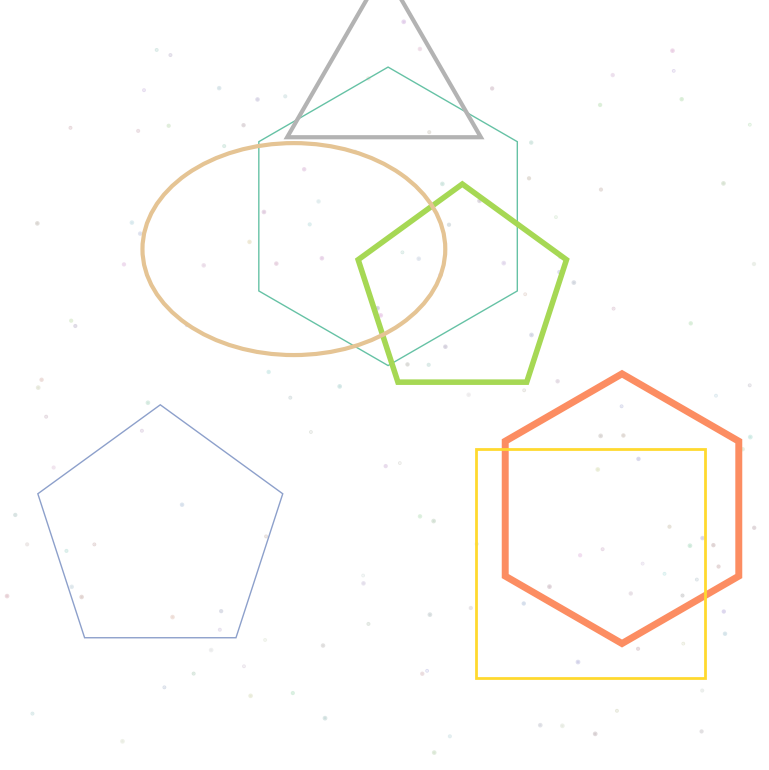[{"shape": "hexagon", "thickness": 0.5, "radius": 0.97, "center": [0.504, 0.719]}, {"shape": "hexagon", "thickness": 2.5, "radius": 0.88, "center": [0.808, 0.339]}, {"shape": "pentagon", "thickness": 0.5, "radius": 0.84, "center": [0.208, 0.307]}, {"shape": "pentagon", "thickness": 2, "radius": 0.71, "center": [0.6, 0.619]}, {"shape": "square", "thickness": 1, "radius": 0.74, "center": [0.767, 0.268]}, {"shape": "oval", "thickness": 1.5, "radius": 0.98, "center": [0.382, 0.677]}, {"shape": "triangle", "thickness": 1.5, "radius": 0.73, "center": [0.499, 0.894]}]